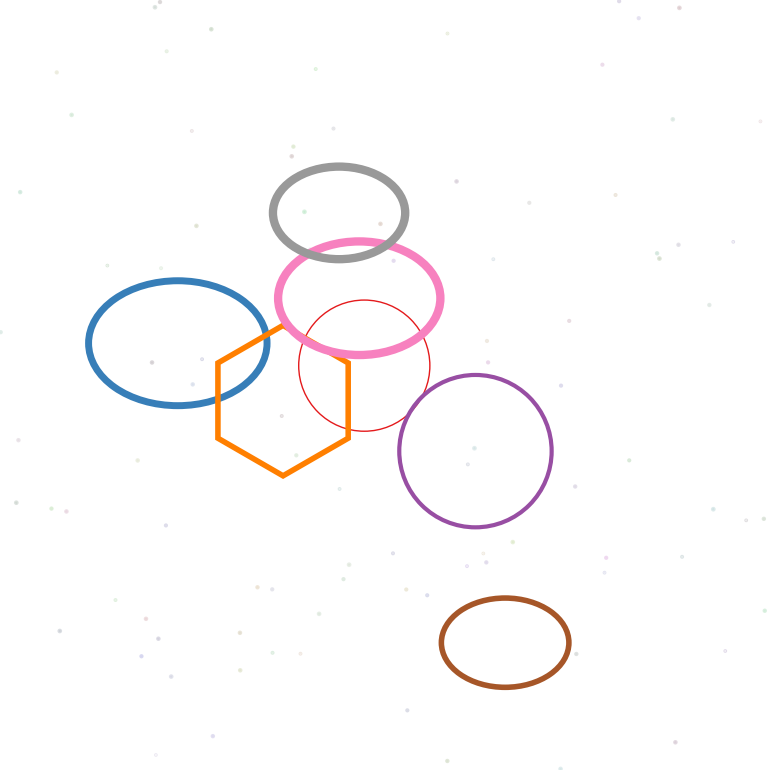[{"shape": "circle", "thickness": 0.5, "radius": 0.43, "center": [0.473, 0.525]}, {"shape": "oval", "thickness": 2.5, "radius": 0.58, "center": [0.231, 0.554]}, {"shape": "circle", "thickness": 1.5, "radius": 0.49, "center": [0.617, 0.414]}, {"shape": "hexagon", "thickness": 2, "radius": 0.49, "center": [0.368, 0.48]}, {"shape": "oval", "thickness": 2, "radius": 0.41, "center": [0.656, 0.165]}, {"shape": "oval", "thickness": 3, "radius": 0.53, "center": [0.467, 0.613]}, {"shape": "oval", "thickness": 3, "radius": 0.43, "center": [0.44, 0.724]}]